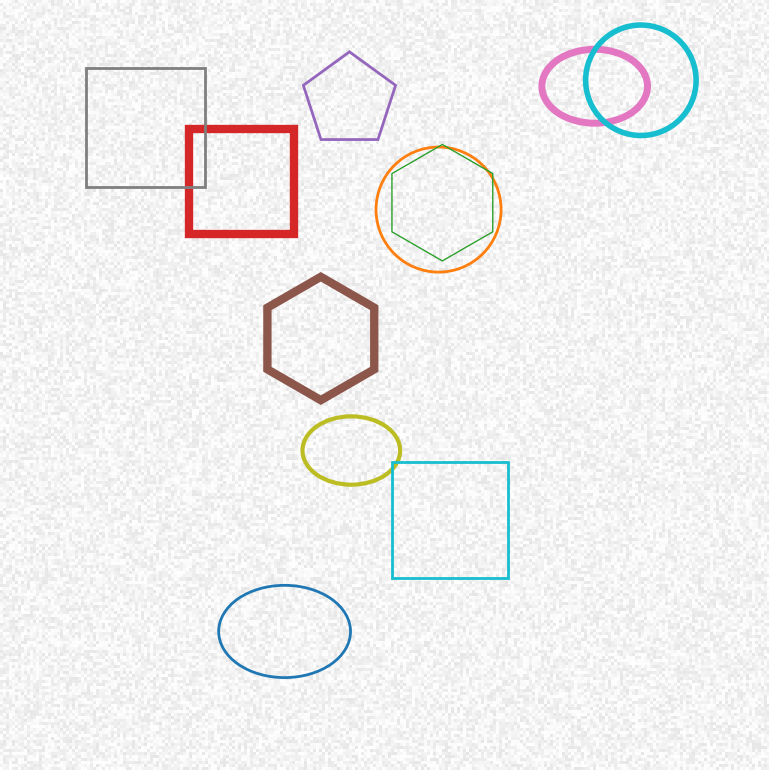[{"shape": "oval", "thickness": 1, "radius": 0.43, "center": [0.37, 0.18]}, {"shape": "circle", "thickness": 1, "radius": 0.41, "center": [0.57, 0.728]}, {"shape": "hexagon", "thickness": 0.5, "radius": 0.38, "center": [0.574, 0.737]}, {"shape": "square", "thickness": 3, "radius": 0.34, "center": [0.314, 0.764]}, {"shape": "pentagon", "thickness": 1, "radius": 0.31, "center": [0.454, 0.87]}, {"shape": "hexagon", "thickness": 3, "radius": 0.4, "center": [0.417, 0.56]}, {"shape": "oval", "thickness": 2.5, "radius": 0.34, "center": [0.772, 0.888]}, {"shape": "square", "thickness": 1, "radius": 0.39, "center": [0.189, 0.835]}, {"shape": "oval", "thickness": 1.5, "radius": 0.32, "center": [0.456, 0.415]}, {"shape": "circle", "thickness": 2, "radius": 0.36, "center": [0.832, 0.896]}, {"shape": "square", "thickness": 1, "radius": 0.38, "center": [0.585, 0.324]}]